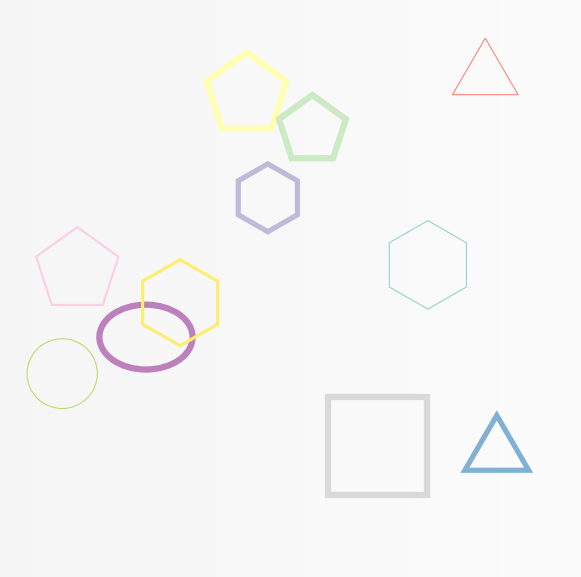[{"shape": "hexagon", "thickness": 0.5, "radius": 0.38, "center": [0.736, 0.54]}, {"shape": "pentagon", "thickness": 3, "radius": 0.36, "center": [0.424, 0.836]}, {"shape": "hexagon", "thickness": 2.5, "radius": 0.29, "center": [0.461, 0.657]}, {"shape": "triangle", "thickness": 0.5, "radius": 0.33, "center": [0.835, 0.868]}, {"shape": "triangle", "thickness": 2.5, "radius": 0.32, "center": [0.855, 0.217]}, {"shape": "circle", "thickness": 0.5, "radius": 0.3, "center": [0.107, 0.352]}, {"shape": "pentagon", "thickness": 1, "radius": 0.37, "center": [0.133, 0.531]}, {"shape": "square", "thickness": 3, "radius": 0.43, "center": [0.65, 0.227]}, {"shape": "oval", "thickness": 3, "radius": 0.4, "center": [0.251, 0.415]}, {"shape": "pentagon", "thickness": 3, "radius": 0.3, "center": [0.537, 0.774]}, {"shape": "hexagon", "thickness": 1.5, "radius": 0.37, "center": [0.31, 0.475]}]